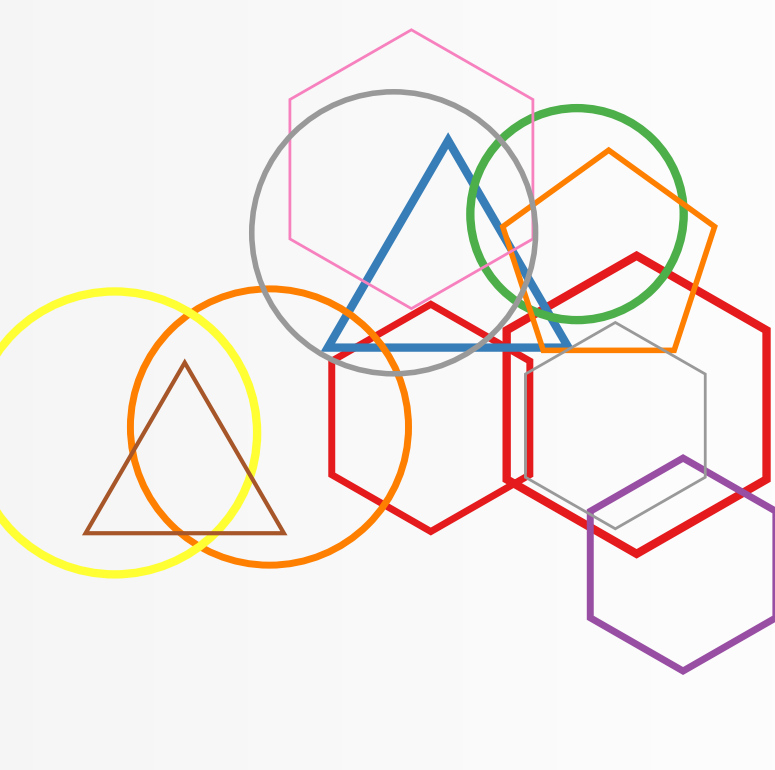[{"shape": "hexagon", "thickness": 3, "radius": 0.97, "center": [0.821, 0.474]}, {"shape": "hexagon", "thickness": 2.5, "radius": 0.74, "center": [0.556, 0.457]}, {"shape": "triangle", "thickness": 3, "radius": 0.9, "center": [0.578, 0.638]}, {"shape": "circle", "thickness": 3, "radius": 0.69, "center": [0.745, 0.722]}, {"shape": "hexagon", "thickness": 2.5, "radius": 0.69, "center": [0.881, 0.267]}, {"shape": "pentagon", "thickness": 2, "radius": 0.72, "center": [0.785, 0.661]}, {"shape": "circle", "thickness": 2.5, "radius": 0.9, "center": [0.348, 0.445]}, {"shape": "circle", "thickness": 3, "radius": 0.92, "center": [0.148, 0.438]}, {"shape": "triangle", "thickness": 1.5, "radius": 0.74, "center": [0.238, 0.381]}, {"shape": "hexagon", "thickness": 1, "radius": 0.91, "center": [0.531, 0.78]}, {"shape": "hexagon", "thickness": 1, "radius": 0.67, "center": [0.794, 0.447]}, {"shape": "circle", "thickness": 2, "radius": 0.92, "center": [0.508, 0.698]}]